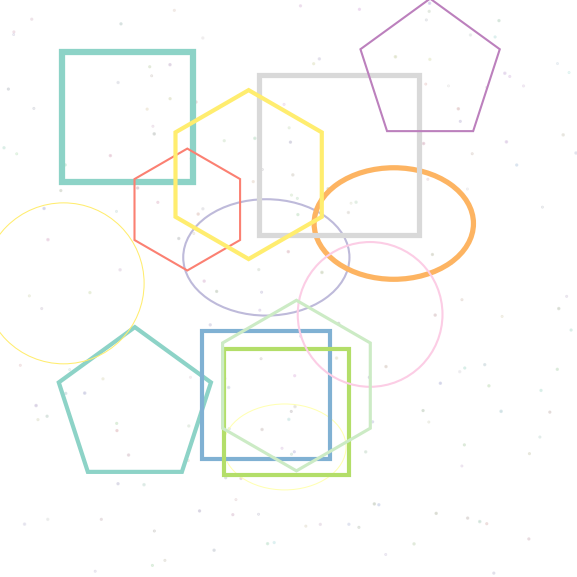[{"shape": "pentagon", "thickness": 2, "radius": 0.69, "center": [0.234, 0.294]}, {"shape": "square", "thickness": 3, "radius": 0.56, "center": [0.221, 0.796]}, {"shape": "oval", "thickness": 0.5, "radius": 0.53, "center": [0.493, 0.225]}, {"shape": "oval", "thickness": 1, "radius": 0.72, "center": [0.461, 0.553]}, {"shape": "hexagon", "thickness": 1, "radius": 0.53, "center": [0.324, 0.636]}, {"shape": "square", "thickness": 2, "radius": 0.55, "center": [0.46, 0.315]}, {"shape": "oval", "thickness": 2.5, "radius": 0.69, "center": [0.682, 0.612]}, {"shape": "square", "thickness": 2, "radius": 0.54, "center": [0.496, 0.286]}, {"shape": "circle", "thickness": 1, "radius": 0.63, "center": [0.641, 0.455]}, {"shape": "square", "thickness": 2.5, "radius": 0.69, "center": [0.587, 0.731]}, {"shape": "pentagon", "thickness": 1, "radius": 0.63, "center": [0.745, 0.875]}, {"shape": "hexagon", "thickness": 1.5, "radius": 0.74, "center": [0.513, 0.331]}, {"shape": "hexagon", "thickness": 2, "radius": 0.73, "center": [0.431, 0.697]}, {"shape": "circle", "thickness": 0.5, "radius": 0.7, "center": [0.11, 0.508]}]